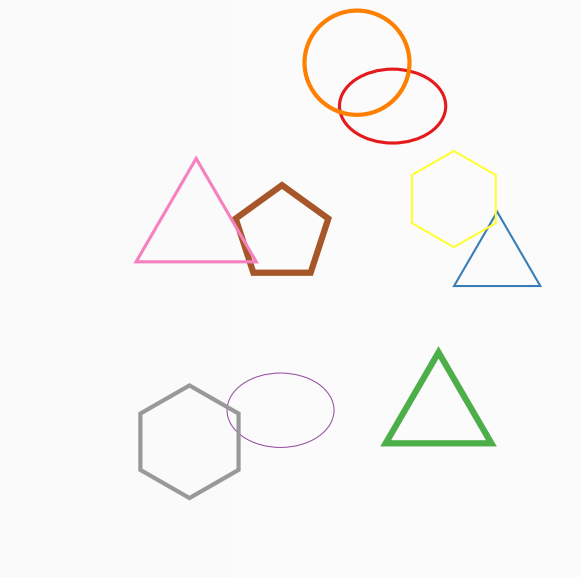[{"shape": "oval", "thickness": 1.5, "radius": 0.46, "center": [0.675, 0.815]}, {"shape": "triangle", "thickness": 1, "radius": 0.43, "center": [0.855, 0.547]}, {"shape": "triangle", "thickness": 3, "radius": 0.53, "center": [0.754, 0.284]}, {"shape": "oval", "thickness": 0.5, "radius": 0.46, "center": [0.483, 0.289]}, {"shape": "circle", "thickness": 2, "radius": 0.45, "center": [0.614, 0.891]}, {"shape": "hexagon", "thickness": 1, "radius": 0.42, "center": [0.781, 0.654]}, {"shape": "pentagon", "thickness": 3, "radius": 0.42, "center": [0.485, 0.595]}, {"shape": "triangle", "thickness": 1.5, "radius": 0.6, "center": [0.337, 0.605]}, {"shape": "hexagon", "thickness": 2, "radius": 0.49, "center": [0.326, 0.234]}]